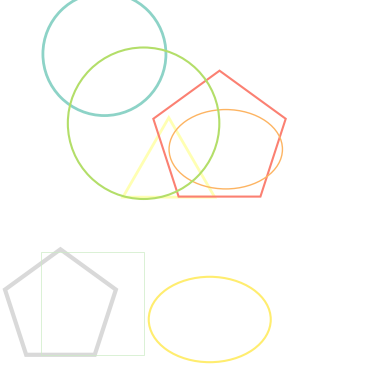[{"shape": "circle", "thickness": 2, "radius": 0.8, "center": [0.271, 0.86]}, {"shape": "triangle", "thickness": 2, "radius": 0.69, "center": [0.438, 0.557]}, {"shape": "pentagon", "thickness": 1.5, "radius": 0.9, "center": [0.57, 0.636]}, {"shape": "oval", "thickness": 1, "radius": 0.74, "center": [0.586, 0.612]}, {"shape": "circle", "thickness": 1.5, "radius": 0.98, "center": [0.373, 0.68]}, {"shape": "pentagon", "thickness": 3, "radius": 0.76, "center": [0.157, 0.201]}, {"shape": "square", "thickness": 0.5, "radius": 0.67, "center": [0.24, 0.211]}, {"shape": "oval", "thickness": 1.5, "radius": 0.79, "center": [0.545, 0.17]}]